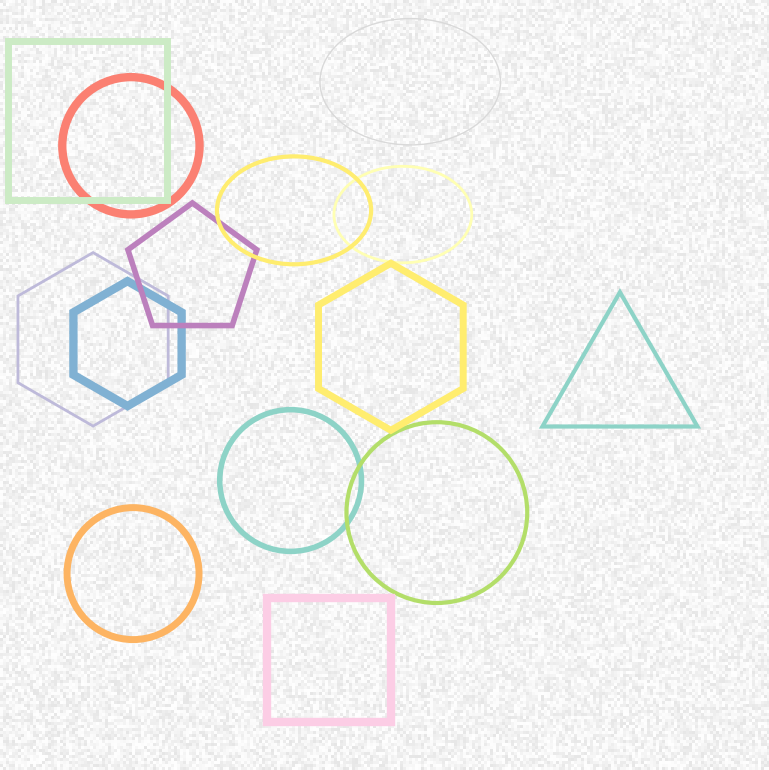[{"shape": "triangle", "thickness": 1.5, "radius": 0.58, "center": [0.805, 0.504]}, {"shape": "circle", "thickness": 2, "radius": 0.46, "center": [0.377, 0.376]}, {"shape": "oval", "thickness": 1, "radius": 0.45, "center": [0.523, 0.721]}, {"shape": "hexagon", "thickness": 1, "radius": 0.56, "center": [0.121, 0.559]}, {"shape": "circle", "thickness": 3, "radius": 0.45, "center": [0.17, 0.811]}, {"shape": "hexagon", "thickness": 3, "radius": 0.41, "center": [0.166, 0.554]}, {"shape": "circle", "thickness": 2.5, "radius": 0.43, "center": [0.173, 0.255]}, {"shape": "circle", "thickness": 1.5, "radius": 0.59, "center": [0.567, 0.334]}, {"shape": "square", "thickness": 3, "radius": 0.4, "center": [0.427, 0.143]}, {"shape": "oval", "thickness": 0.5, "radius": 0.59, "center": [0.533, 0.894]}, {"shape": "pentagon", "thickness": 2, "radius": 0.44, "center": [0.25, 0.648]}, {"shape": "square", "thickness": 2.5, "radius": 0.52, "center": [0.114, 0.843]}, {"shape": "oval", "thickness": 1.5, "radius": 0.5, "center": [0.382, 0.727]}, {"shape": "hexagon", "thickness": 2.5, "radius": 0.54, "center": [0.508, 0.55]}]